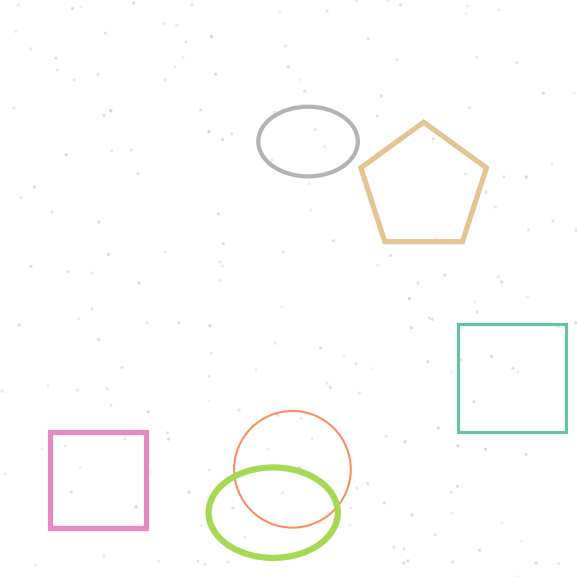[{"shape": "square", "thickness": 1.5, "radius": 0.47, "center": [0.887, 0.344]}, {"shape": "circle", "thickness": 1, "radius": 0.51, "center": [0.506, 0.186]}, {"shape": "square", "thickness": 2.5, "radius": 0.42, "center": [0.17, 0.168]}, {"shape": "oval", "thickness": 3, "radius": 0.56, "center": [0.473, 0.111]}, {"shape": "pentagon", "thickness": 2.5, "radius": 0.57, "center": [0.734, 0.673]}, {"shape": "oval", "thickness": 2, "radius": 0.43, "center": [0.533, 0.754]}]